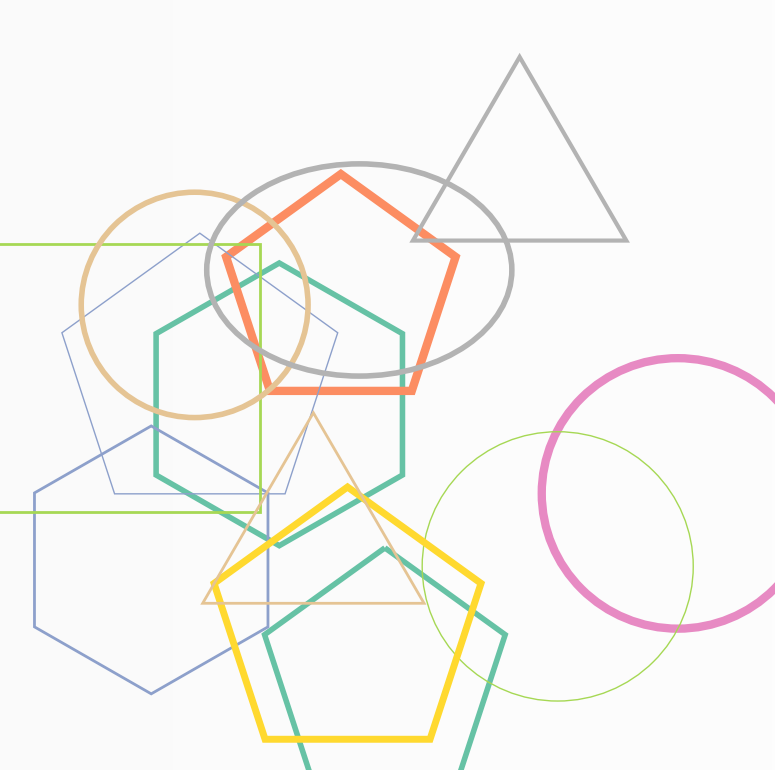[{"shape": "pentagon", "thickness": 2, "radius": 0.82, "center": [0.497, 0.125]}, {"shape": "hexagon", "thickness": 2, "radius": 0.92, "center": [0.36, 0.475]}, {"shape": "pentagon", "thickness": 3, "radius": 0.78, "center": [0.44, 0.618]}, {"shape": "hexagon", "thickness": 1, "radius": 0.87, "center": [0.195, 0.273]}, {"shape": "pentagon", "thickness": 0.5, "radius": 0.94, "center": [0.258, 0.51]}, {"shape": "circle", "thickness": 3, "radius": 0.88, "center": [0.875, 0.359]}, {"shape": "circle", "thickness": 0.5, "radius": 0.87, "center": [0.72, 0.264]}, {"shape": "square", "thickness": 1, "radius": 0.87, "center": [0.162, 0.509]}, {"shape": "pentagon", "thickness": 2.5, "radius": 0.91, "center": [0.448, 0.186]}, {"shape": "triangle", "thickness": 1, "radius": 0.82, "center": [0.404, 0.299]}, {"shape": "circle", "thickness": 2, "radius": 0.73, "center": [0.251, 0.604]}, {"shape": "oval", "thickness": 2, "radius": 0.98, "center": [0.464, 0.649]}, {"shape": "triangle", "thickness": 1.5, "radius": 0.79, "center": [0.67, 0.767]}]